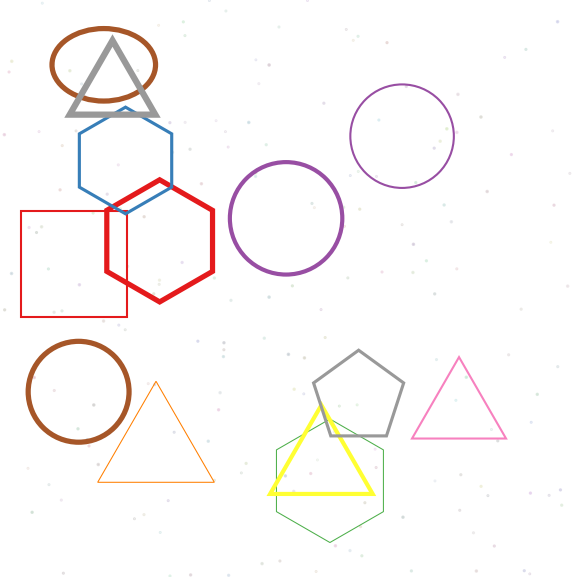[{"shape": "square", "thickness": 1, "radius": 0.46, "center": [0.128, 0.542]}, {"shape": "hexagon", "thickness": 2.5, "radius": 0.53, "center": [0.276, 0.582]}, {"shape": "hexagon", "thickness": 1.5, "radius": 0.46, "center": [0.217, 0.721]}, {"shape": "hexagon", "thickness": 0.5, "radius": 0.53, "center": [0.571, 0.167]}, {"shape": "circle", "thickness": 2, "radius": 0.49, "center": [0.495, 0.621]}, {"shape": "circle", "thickness": 1, "radius": 0.45, "center": [0.696, 0.763]}, {"shape": "triangle", "thickness": 0.5, "radius": 0.58, "center": [0.27, 0.222]}, {"shape": "triangle", "thickness": 2, "radius": 0.51, "center": [0.556, 0.195]}, {"shape": "circle", "thickness": 2.5, "radius": 0.44, "center": [0.136, 0.321]}, {"shape": "oval", "thickness": 2.5, "radius": 0.45, "center": [0.18, 0.887]}, {"shape": "triangle", "thickness": 1, "radius": 0.47, "center": [0.795, 0.287]}, {"shape": "pentagon", "thickness": 1.5, "radius": 0.41, "center": [0.621, 0.311]}, {"shape": "triangle", "thickness": 3, "radius": 0.43, "center": [0.195, 0.843]}]